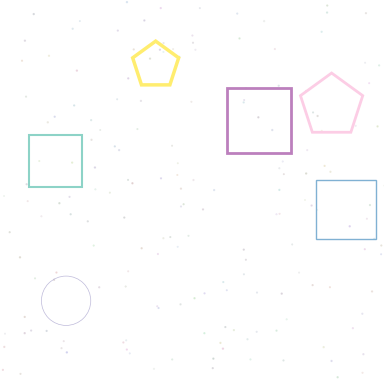[{"shape": "square", "thickness": 1.5, "radius": 0.34, "center": [0.144, 0.582]}, {"shape": "circle", "thickness": 0.5, "radius": 0.32, "center": [0.172, 0.219]}, {"shape": "square", "thickness": 1, "radius": 0.39, "center": [0.899, 0.455]}, {"shape": "pentagon", "thickness": 2, "radius": 0.43, "center": [0.861, 0.725]}, {"shape": "square", "thickness": 2, "radius": 0.42, "center": [0.673, 0.687]}, {"shape": "pentagon", "thickness": 2.5, "radius": 0.31, "center": [0.404, 0.83]}]